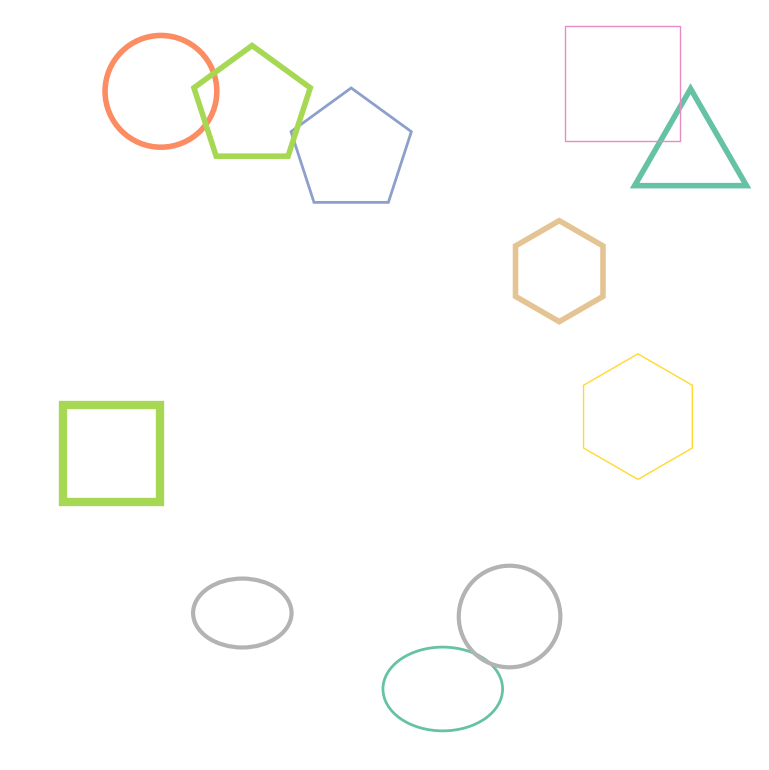[{"shape": "oval", "thickness": 1, "radius": 0.39, "center": [0.575, 0.105]}, {"shape": "triangle", "thickness": 2, "radius": 0.42, "center": [0.897, 0.801]}, {"shape": "circle", "thickness": 2, "radius": 0.36, "center": [0.209, 0.881]}, {"shape": "pentagon", "thickness": 1, "radius": 0.41, "center": [0.456, 0.804]}, {"shape": "square", "thickness": 0.5, "radius": 0.37, "center": [0.808, 0.891]}, {"shape": "pentagon", "thickness": 2, "radius": 0.4, "center": [0.327, 0.861]}, {"shape": "square", "thickness": 3, "radius": 0.32, "center": [0.144, 0.411]}, {"shape": "hexagon", "thickness": 0.5, "radius": 0.41, "center": [0.828, 0.459]}, {"shape": "hexagon", "thickness": 2, "radius": 0.33, "center": [0.726, 0.648]}, {"shape": "circle", "thickness": 1.5, "radius": 0.33, "center": [0.662, 0.199]}, {"shape": "oval", "thickness": 1.5, "radius": 0.32, "center": [0.315, 0.204]}]